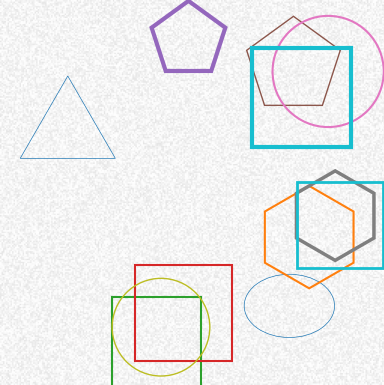[{"shape": "triangle", "thickness": 0.5, "radius": 0.71, "center": [0.176, 0.66]}, {"shape": "oval", "thickness": 0.5, "radius": 0.59, "center": [0.752, 0.206]}, {"shape": "hexagon", "thickness": 1.5, "radius": 0.67, "center": [0.803, 0.384]}, {"shape": "square", "thickness": 1.5, "radius": 0.58, "center": [0.406, 0.112]}, {"shape": "square", "thickness": 1.5, "radius": 0.62, "center": [0.477, 0.187]}, {"shape": "pentagon", "thickness": 3, "radius": 0.5, "center": [0.49, 0.897]}, {"shape": "pentagon", "thickness": 1, "radius": 0.64, "center": [0.762, 0.83]}, {"shape": "circle", "thickness": 1.5, "radius": 0.72, "center": [0.852, 0.814]}, {"shape": "hexagon", "thickness": 2.5, "radius": 0.58, "center": [0.871, 0.44]}, {"shape": "circle", "thickness": 1, "radius": 0.63, "center": [0.418, 0.15]}, {"shape": "square", "thickness": 2, "radius": 0.55, "center": [0.883, 0.416]}, {"shape": "square", "thickness": 3, "radius": 0.64, "center": [0.783, 0.746]}]